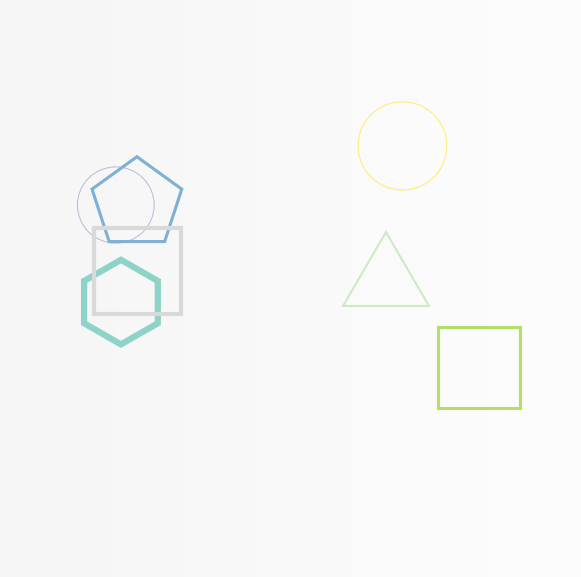[{"shape": "hexagon", "thickness": 3, "radius": 0.37, "center": [0.208, 0.476]}, {"shape": "circle", "thickness": 0.5, "radius": 0.33, "center": [0.199, 0.644]}, {"shape": "pentagon", "thickness": 1.5, "radius": 0.41, "center": [0.236, 0.647]}, {"shape": "square", "thickness": 1.5, "radius": 0.35, "center": [0.824, 0.363]}, {"shape": "square", "thickness": 2, "radius": 0.38, "center": [0.237, 0.53]}, {"shape": "triangle", "thickness": 1, "radius": 0.43, "center": [0.664, 0.512]}, {"shape": "circle", "thickness": 0.5, "radius": 0.38, "center": [0.692, 0.747]}]